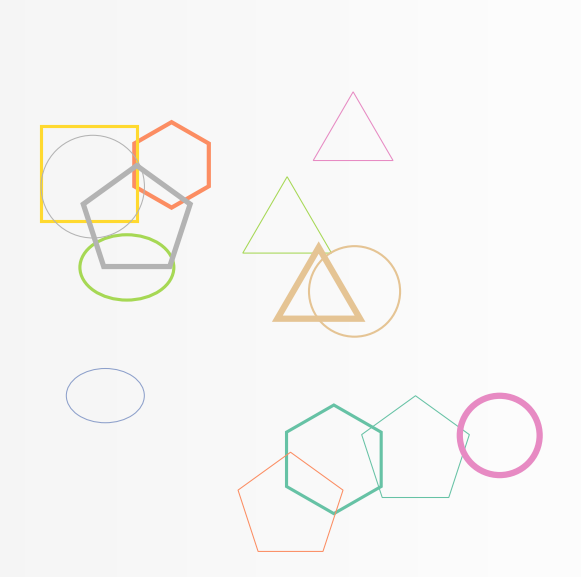[{"shape": "pentagon", "thickness": 0.5, "radius": 0.49, "center": [0.715, 0.216]}, {"shape": "hexagon", "thickness": 1.5, "radius": 0.47, "center": [0.574, 0.204]}, {"shape": "pentagon", "thickness": 0.5, "radius": 0.47, "center": [0.5, 0.121]}, {"shape": "hexagon", "thickness": 2, "radius": 0.37, "center": [0.295, 0.714]}, {"shape": "oval", "thickness": 0.5, "radius": 0.34, "center": [0.181, 0.314]}, {"shape": "circle", "thickness": 3, "radius": 0.34, "center": [0.86, 0.245]}, {"shape": "triangle", "thickness": 0.5, "radius": 0.4, "center": [0.608, 0.761]}, {"shape": "oval", "thickness": 1.5, "radius": 0.4, "center": [0.218, 0.536]}, {"shape": "triangle", "thickness": 0.5, "radius": 0.44, "center": [0.494, 0.605]}, {"shape": "square", "thickness": 1.5, "radius": 0.41, "center": [0.153, 0.699]}, {"shape": "triangle", "thickness": 3, "radius": 0.41, "center": [0.548, 0.488]}, {"shape": "circle", "thickness": 1, "radius": 0.39, "center": [0.61, 0.495]}, {"shape": "circle", "thickness": 0.5, "radius": 0.44, "center": [0.16, 0.676]}, {"shape": "pentagon", "thickness": 2.5, "radius": 0.48, "center": [0.235, 0.616]}]